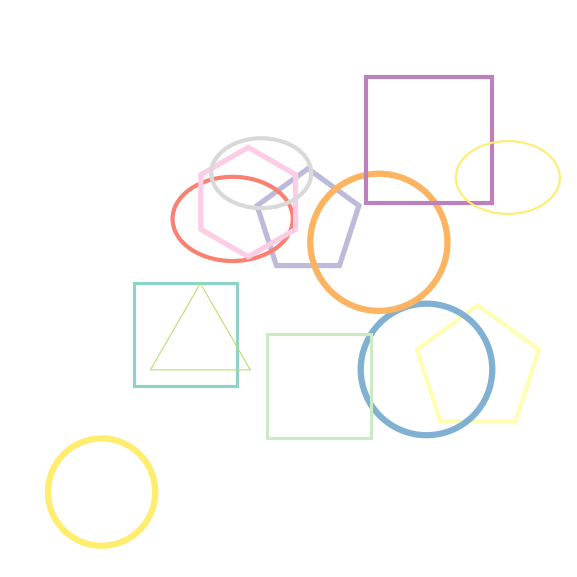[{"shape": "square", "thickness": 1.5, "radius": 0.45, "center": [0.321, 0.42]}, {"shape": "pentagon", "thickness": 2, "radius": 0.56, "center": [0.828, 0.36]}, {"shape": "pentagon", "thickness": 2.5, "radius": 0.46, "center": [0.533, 0.614]}, {"shape": "oval", "thickness": 2, "radius": 0.52, "center": [0.403, 0.62]}, {"shape": "circle", "thickness": 3, "radius": 0.57, "center": [0.739, 0.359]}, {"shape": "circle", "thickness": 3, "radius": 0.59, "center": [0.656, 0.58]}, {"shape": "triangle", "thickness": 0.5, "radius": 0.5, "center": [0.347, 0.409]}, {"shape": "hexagon", "thickness": 2.5, "radius": 0.47, "center": [0.43, 0.649]}, {"shape": "oval", "thickness": 2, "radius": 0.43, "center": [0.452, 0.699]}, {"shape": "square", "thickness": 2, "radius": 0.54, "center": [0.743, 0.757]}, {"shape": "square", "thickness": 1.5, "radius": 0.45, "center": [0.552, 0.33]}, {"shape": "circle", "thickness": 3, "radius": 0.46, "center": [0.176, 0.147]}, {"shape": "oval", "thickness": 1, "radius": 0.45, "center": [0.879, 0.692]}]